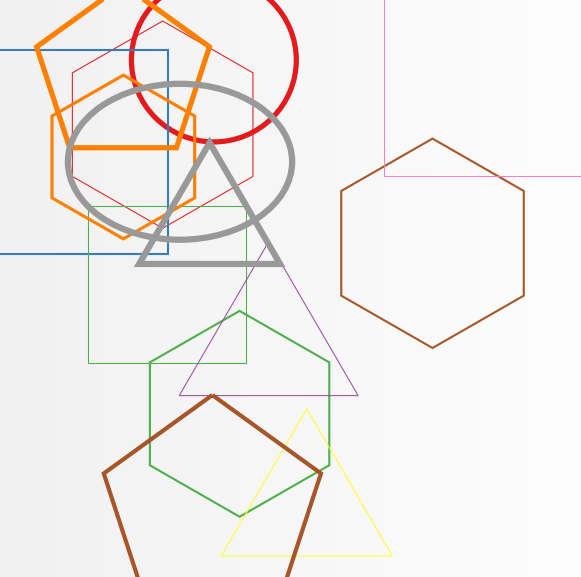[{"shape": "circle", "thickness": 2.5, "radius": 0.71, "center": [0.368, 0.895]}, {"shape": "hexagon", "thickness": 0.5, "radius": 0.9, "center": [0.28, 0.783]}, {"shape": "square", "thickness": 1, "radius": 0.89, "center": [0.112, 0.736]}, {"shape": "square", "thickness": 0.5, "radius": 0.68, "center": [0.287, 0.507]}, {"shape": "hexagon", "thickness": 1, "radius": 0.89, "center": [0.412, 0.283]}, {"shape": "triangle", "thickness": 0.5, "radius": 0.89, "center": [0.462, 0.403]}, {"shape": "hexagon", "thickness": 1.5, "radius": 0.71, "center": [0.212, 0.727]}, {"shape": "pentagon", "thickness": 2.5, "radius": 0.78, "center": [0.212, 0.87]}, {"shape": "triangle", "thickness": 0.5, "radius": 0.85, "center": [0.528, 0.121]}, {"shape": "pentagon", "thickness": 2, "radius": 0.98, "center": [0.365, 0.119]}, {"shape": "hexagon", "thickness": 1, "radius": 0.91, "center": [0.744, 0.578]}, {"shape": "square", "thickness": 0.5, "radius": 0.85, "center": [0.83, 0.864]}, {"shape": "triangle", "thickness": 3, "radius": 0.7, "center": [0.361, 0.612]}, {"shape": "oval", "thickness": 3, "radius": 0.96, "center": [0.31, 0.719]}]